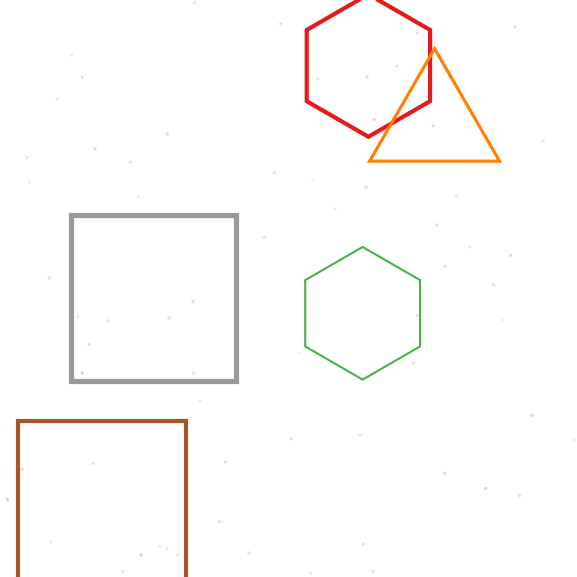[{"shape": "hexagon", "thickness": 2, "radius": 0.62, "center": [0.638, 0.886]}, {"shape": "hexagon", "thickness": 1, "radius": 0.57, "center": [0.628, 0.457]}, {"shape": "triangle", "thickness": 1.5, "radius": 0.65, "center": [0.753, 0.785]}, {"shape": "square", "thickness": 2, "radius": 0.73, "center": [0.176, 0.125]}, {"shape": "square", "thickness": 2.5, "radius": 0.72, "center": [0.266, 0.483]}]